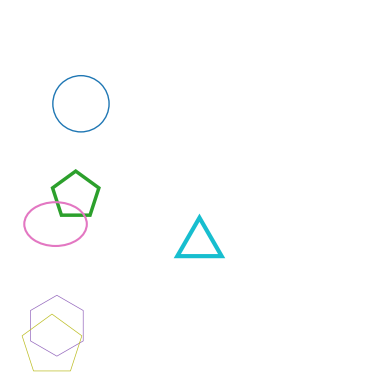[{"shape": "circle", "thickness": 1, "radius": 0.37, "center": [0.21, 0.73]}, {"shape": "pentagon", "thickness": 2.5, "radius": 0.32, "center": [0.197, 0.492]}, {"shape": "hexagon", "thickness": 0.5, "radius": 0.4, "center": [0.148, 0.154]}, {"shape": "oval", "thickness": 1.5, "radius": 0.41, "center": [0.144, 0.418]}, {"shape": "pentagon", "thickness": 0.5, "radius": 0.41, "center": [0.135, 0.103]}, {"shape": "triangle", "thickness": 3, "radius": 0.33, "center": [0.518, 0.368]}]